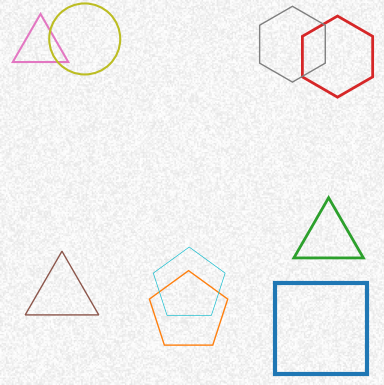[{"shape": "square", "thickness": 3, "radius": 0.59, "center": [0.833, 0.147]}, {"shape": "pentagon", "thickness": 1, "radius": 0.53, "center": [0.49, 0.19]}, {"shape": "triangle", "thickness": 2, "radius": 0.52, "center": [0.854, 0.382]}, {"shape": "hexagon", "thickness": 2, "radius": 0.53, "center": [0.877, 0.853]}, {"shape": "triangle", "thickness": 1, "radius": 0.55, "center": [0.161, 0.237]}, {"shape": "triangle", "thickness": 1.5, "radius": 0.42, "center": [0.105, 0.88]}, {"shape": "hexagon", "thickness": 1, "radius": 0.49, "center": [0.76, 0.885]}, {"shape": "circle", "thickness": 1.5, "radius": 0.46, "center": [0.22, 0.899]}, {"shape": "pentagon", "thickness": 0.5, "radius": 0.49, "center": [0.491, 0.26]}]